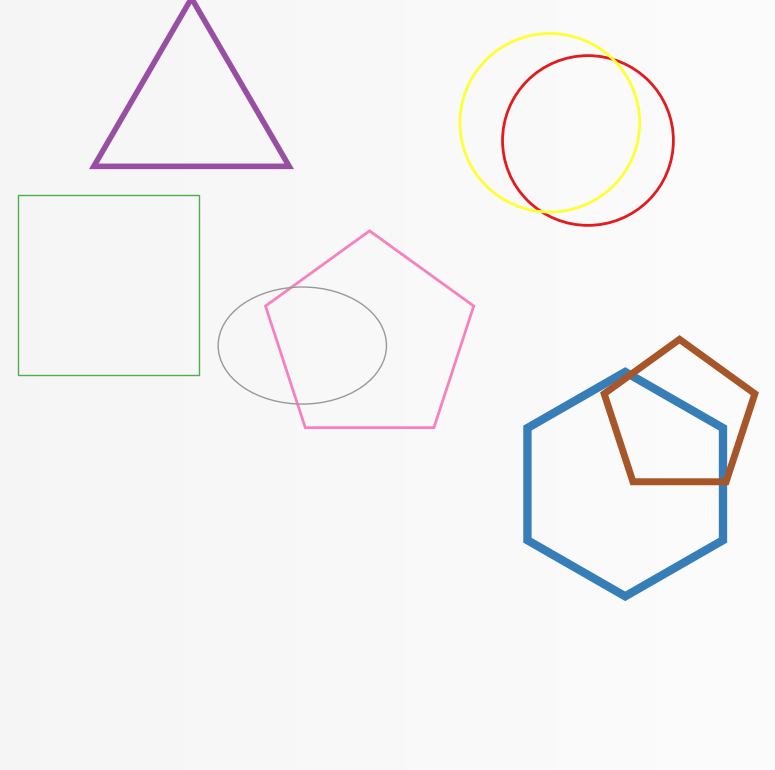[{"shape": "circle", "thickness": 1, "radius": 0.55, "center": [0.759, 0.818]}, {"shape": "hexagon", "thickness": 3, "radius": 0.73, "center": [0.807, 0.371]}, {"shape": "square", "thickness": 0.5, "radius": 0.59, "center": [0.14, 0.63]}, {"shape": "triangle", "thickness": 2, "radius": 0.73, "center": [0.247, 0.857]}, {"shape": "circle", "thickness": 1, "radius": 0.58, "center": [0.709, 0.841]}, {"shape": "pentagon", "thickness": 2.5, "radius": 0.51, "center": [0.877, 0.457]}, {"shape": "pentagon", "thickness": 1, "radius": 0.71, "center": [0.477, 0.559]}, {"shape": "oval", "thickness": 0.5, "radius": 0.54, "center": [0.39, 0.551]}]